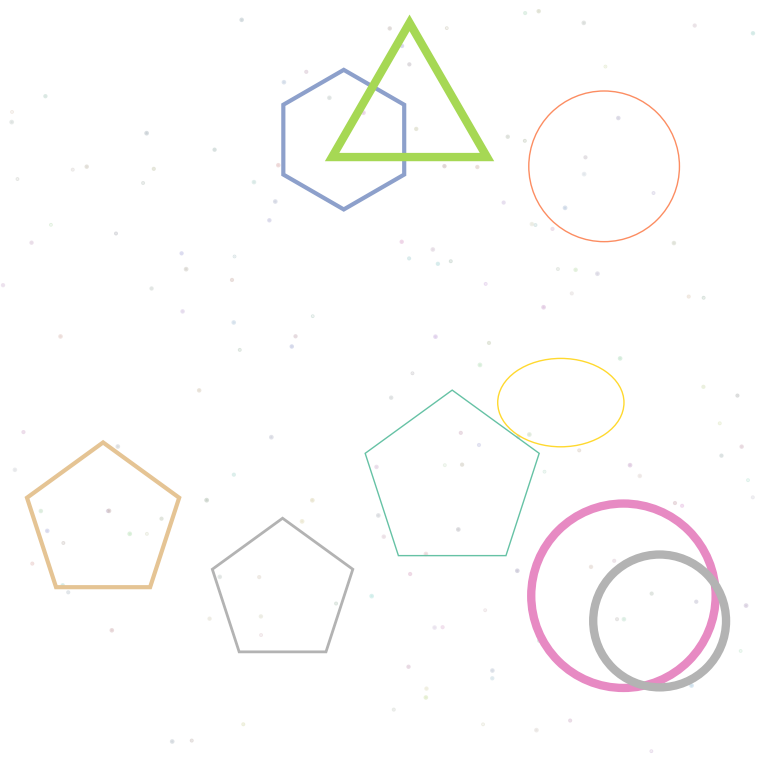[{"shape": "pentagon", "thickness": 0.5, "radius": 0.59, "center": [0.587, 0.375]}, {"shape": "circle", "thickness": 0.5, "radius": 0.49, "center": [0.785, 0.784]}, {"shape": "hexagon", "thickness": 1.5, "radius": 0.45, "center": [0.446, 0.819]}, {"shape": "circle", "thickness": 3, "radius": 0.6, "center": [0.81, 0.226]}, {"shape": "triangle", "thickness": 3, "radius": 0.58, "center": [0.532, 0.854]}, {"shape": "oval", "thickness": 0.5, "radius": 0.41, "center": [0.728, 0.477]}, {"shape": "pentagon", "thickness": 1.5, "radius": 0.52, "center": [0.134, 0.321]}, {"shape": "pentagon", "thickness": 1, "radius": 0.48, "center": [0.367, 0.231]}, {"shape": "circle", "thickness": 3, "radius": 0.43, "center": [0.857, 0.194]}]